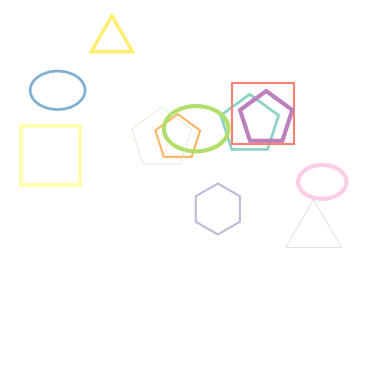[{"shape": "pentagon", "thickness": 2, "radius": 0.4, "center": [0.649, 0.676]}, {"shape": "square", "thickness": 3, "radius": 0.39, "center": [0.131, 0.597]}, {"shape": "hexagon", "thickness": 1.5, "radius": 0.33, "center": [0.566, 0.457]}, {"shape": "square", "thickness": 1.5, "radius": 0.4, "center": [0.684, 0.705]}, {"shape": "oval", "thickness": 2, "radius": 0.36, "center": [0.15, 0.765]}, {"shape": "pentagon", "thickness": 1.5, "radius": 0.31, "center": [0.462, 0.642]}, {"shape": "oval", "thickness": 3, "radius": 0.42, "center": [0.51, 0.666]}, {"shape": "oval", "thickness": 3, "radius": 0.31, "center": [0.837, 0.528]}, {"shape": "triangle", "thickness": 0.5, "radius": 0.42, "center": [0.815, 0.398]}, {"shape": "pentagon", "thickness": 3, "radius": 0.36, "center": [0.691, 0.692]}, {"shape": "pentagon", "thickness": 0.5, "radius": 0.41, "center": [0.42, 0.64]}, {"shape": "triangle", "thickness": 2.5, "radius": 0.31, "center": [0.291, 0.897]}]